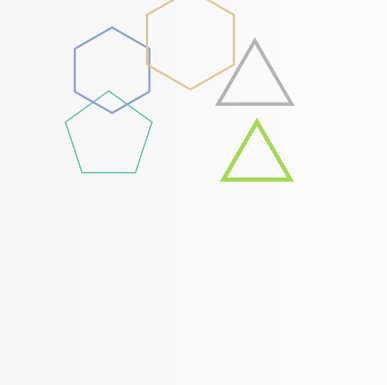[{"shape": "pentagon", "thickness": 1, "radius": 0.59, "center": [0.281, 0.646]}, {"shape": "hexagon", "thickness": 1.5, "radius": 0.56, "center": [0.289, 0.818]}, {"shape": "triangle", "thickness": 3, "radius": 0.5, "center": [0.663, 0.584]}, {"shape": "hexagon", "thickness": 1.5, "radius": 0.65, "center": [0.491, 0.897]}, {"shape": "triangle", "thickness": 2.5, "radius": 0.55, "center": [0.658, 0.784]}]